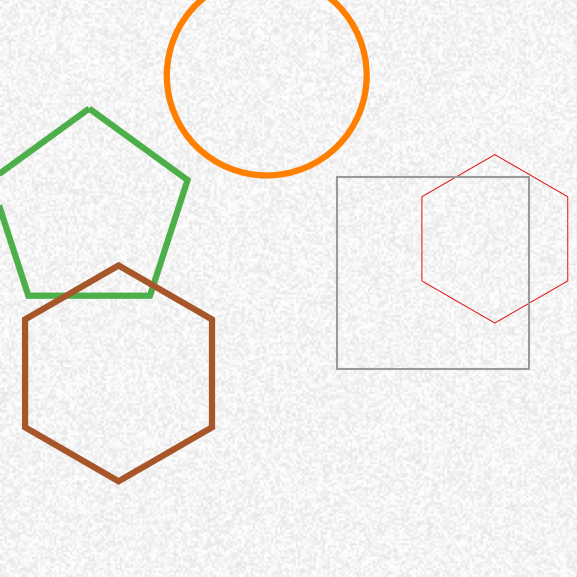[{"shape": "hexagon", "thickness": 0.5, "radius": 0.73, "center": [0.857, 0.586]}, {"shape": "pentagon", "thickness": 3, "radius": 0.9, "center": [0.154, 0.632]}, {"shape": "circle", "thickness": 3, "radius": 0.87, "center": [0.462, 0.868]}, {"shape": "hexagon", "thickness": 3, "radius": 0.93, "center": [0.205, 0.353]}, {"shape": "square", "thickness": 1, "radius": 0.83, "center": [0.749, 0.526]}]